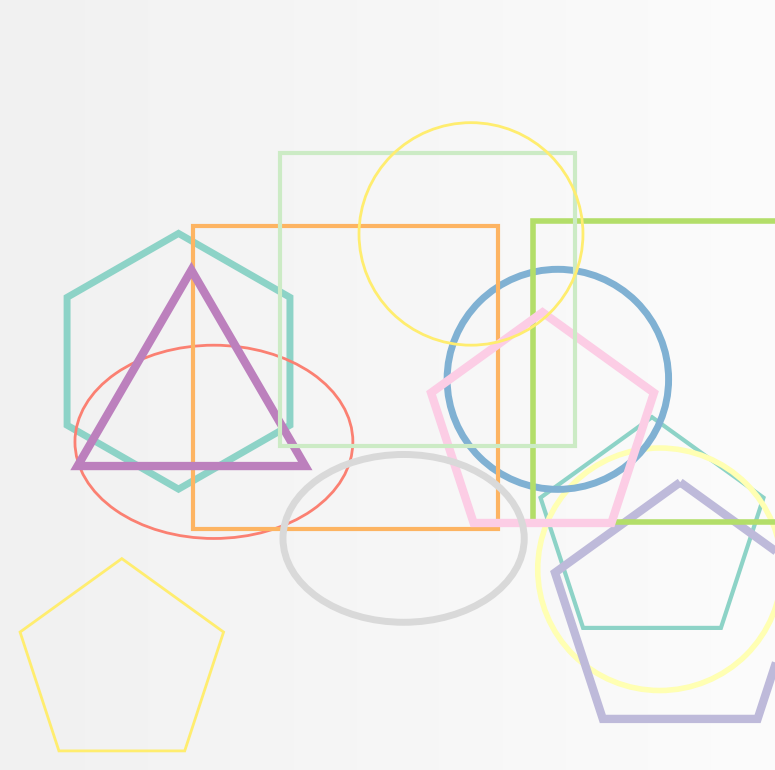[{"shape": "pentagon", "thickness": 1.5, "radius": 0.76, "center": [0.841, 0.307]}, {"shape": "hexagon", "thickness": 2.5, "radius": 0.83, "center": [0.23, 0.531]}, {"shape": "circle", "thickness": 2, "radius": 0.79, "center": [0.851, 0.261]}, {"shape": "pentagon", "thickness": 3, "radius": 0.85, "center": [0.878, 0.204]}, {"shape": "oval", "thickness": 1, "radius": 0.9, "center": [0.276, 0.426]}, {"shape": "circle", "thickness": 2.5, "radius": 0.71, "center": [0.72, 0.507]}, {"shape": "square", "thickness": 1.5, "radius": 0.98, "center": [0.446, 0.51]}, {"shape": "square", "thickness": 2, "radius": 0.97, "center": [0.883, 0.517]}, {"shape": "pentagon", "thickness": 3, "radius": 0.76, "center": [0.7, 0.443]}, {"shape": "oval", "thickness": 2.5, "radius": 0.78, "center": [0.521, 0.301]}, {"shape": "triangle", "thickness": 3, "radius": 0.85, "center": [0.247, 0.48]}, {"shape": "square", "thickness": 1.5, "radius": 0.95, "center": [0.552, 0.611]}, {"shape": "circle", "thickness": 1, "radius": 0.72, "center": [0.608, 0.696]}, {"shape": "pentagon", "thickness": 1, "radius": 0.69, "center": [0.157, 0.136]}]